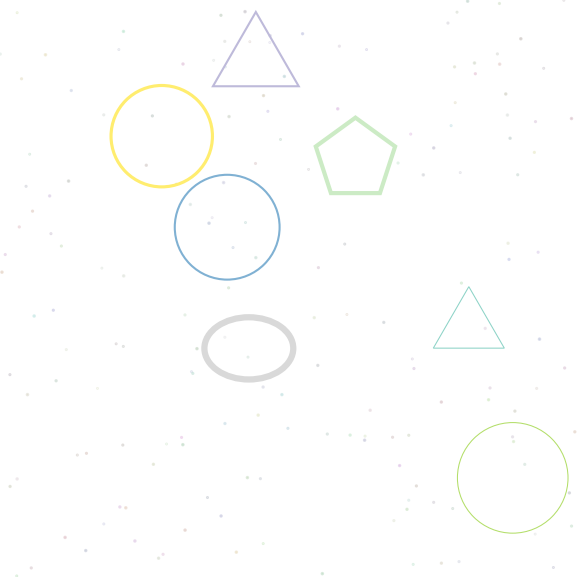[{"shape": "triangle", "thickness": 0.5, "radius": 0.35, "center": [0.812, 0.432]}, {"shape": "triangle", "thickness": 1, "radius": 0.43, "center": [0.443, 0.893]}, {"shape": "circle", "thickness": 1, "radius": 0.45, "center": [0.393, 0.606]}, {"shape": "circle", "thickness": 0.5, "radius": 0.48, "center": [0.888, 0.172]}, {"shape": "oval", "thickness": 3, "radius": 0.38, "center": [0.431, 0.396]}, {"shape": "pentagon", "thickness": 2, "radius": 0.36, "center": [0.615, 0.723]}, {"shape": "circle", "thickness": 1.5, "radius": 0.44, "center": [0.28, 0.763]}]